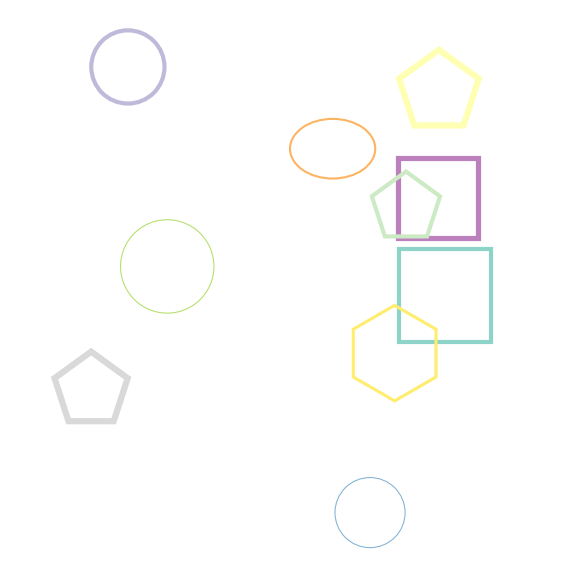[{"shape": "square", "thickness": 2, "radius": 0.4, "center": [0.77, 0.487]}, {"shape": "pentagon", "thickness": 3, "radius": 0.36, "center": [0.76, 0.84]}, {"shape": "circle", "thickness": 2, "radius": 0.32, "center": [0.221, 0.883]}, {"shape": "circle", "thickness": 0.5, "radius": 0.3, "center": [0.641, 0.112]}, {"shape": "oval", "thickness": 1, "radius": 0.37, "center": [0.576, 0.742]}, {"shape": "circle", "thickness": 0.5, "radius": 0.4, "center": [0.29, 0.538]}, {"shape": "pentagon", "thickness": 3, "radius": 0.33, "center": [0.158, 0.324]}, {"shape": "square", "thickness": 2.5, "radius": 0.35, "center": [0.758, 0.656]}, {"shape": "pentagon", "thickness": 2, "radius": 0.31, "center": [0.703, 0.64]}, {"shape": "hexagon", "thickness": 1.5, "radius": 0.41, "center": [0.683, 0.388]}]